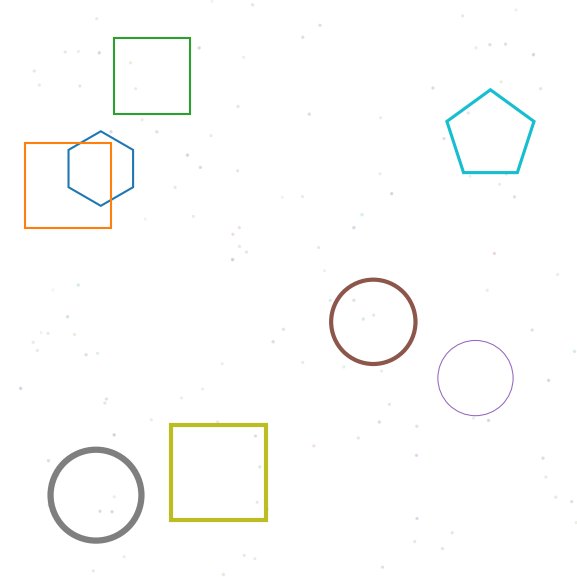[{"shape": "hexagon", "thickness": 1, "radius": 0.32, "center": [0.175, 0.707]}, {"shape": "square", "thickness": 1, "radius": 0.37, "center": [0.118, 0.678]}, {"shape": "square", "thickness": 1, "radius": 0.33, "center": [0.262, 0.867]}, {"shape": "circle", "thickness": 0.5, "radius": 0.33, "center": [0.823, 0.344]}, {"shape": "circle", "thickness": 2, "radius": 0.37, "center": [0.646, 0.442]}, {"shape": "circle", "thickness": 3, "radius": 0.39, "center": [0.166, 0.142]}, {"shape": "square", "thickness": 2, "radius": 0.41, "center": [0.378, 0.181]}, {"shape": "pentagon", "thickness": 1.5, "radius": 0.4, "center": [0.849, 0.764]}]